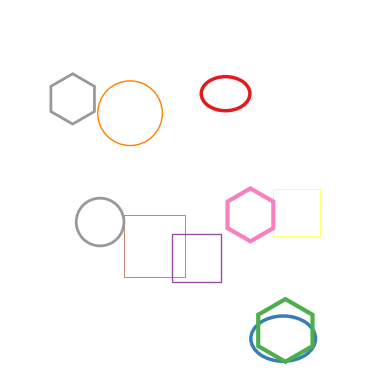[{"shape": "oval", "thickness": 2.5, "radius": 0.32, "center": [0.586, 0.757]}, {"shape": "oval", "thickness": 2.5, "radius": 0.42, "center": [0.736, 0.12]}, {"shape": "hexagon", "thickness": 3, "radius": 0.41, "center": [0.741, 0.142]}, {"shape": "square", "thickness": 1, "radius": 0.31, "center": [0.51, 0.329]}, {"shape": "circle", "thickness": 1, "radius": 0.42, "center": [0.338, 0.706]}, {"shape": "square", "thickness": 0.5, "radius": 0.31, "center": [0.77, 0.448]}, {"shape": "square", "thickness": 0.5, "radius": 0.4, "center": [0.401, 0.361]}, {"shape": "hexagon", "thickness": 3, "radius": 0.34, "center": [0.65, 0.442]}, {"shape": "circle", "thickness": 2, "radius": 0.31, "center": [0.26, 0.423]}, {"shape": "hexagon", "thickness": 2, "radius": 0.33, "center": [0.189, 0.743]}]